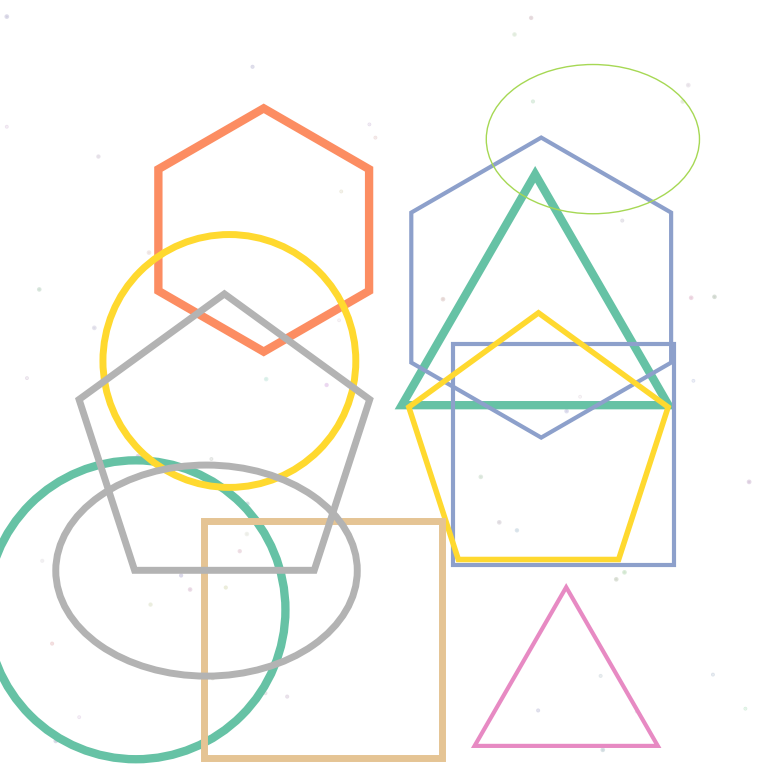[{"shape": "triangle", "thickness": 3, "radius": 1.0, "center": [0.695, 0.574]}, {"shape": "circle", "thickness": 3, "radius": 0.97, "center": [0.177, 0.208]}, {"shape": "hexagon", "thickness": 3, "radius": 0.79, "center": [0.343, 0.701]}, {"shape": "square", "thickness": 1.5, "radius": 0.72, "center": [0.732, 0.41]}, {"shape": "hexagon", "thickness": 1.5, "radius": 0.97, "center": [0.703, 0.627]}, {"shape": "triangle", "thickness": 1.5, "radius": 0.69, "center": [0.735, 0.1]}, {"shape": "oval", "thickness": 0.5, "radius": 0.69, "center": [0.77, 0.819]}, {"shape": "circle", "thickness": 2.5, "radius": 0.82, "center": [0.298, 0.531]}, {"shape": "pentagon", "thickness": 2, "radius": 0.89, "center": [0.699, 0.417]}, {"shape": "square", "thickness": 2.5, "radius": 0.77, "center": [0.419, 0.17]}, {"shape": "pentagon", "thickness": 2.5, "radius": 0.99, "center": [0.291, 0.42]}, {"shape": "oval", "thickness": 2.5, "radius": 0.98, "center": [0.268, 0.259]}]